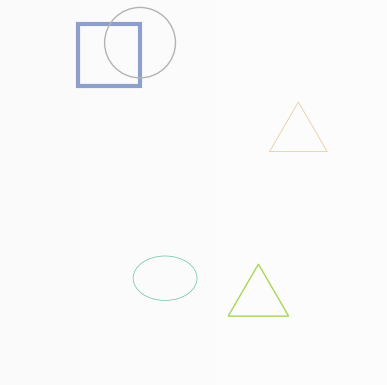[{"shape": "oval", "thickness": 0.5, "radius": 0.41, "center": [0.426, 0.277]}, {"shape": "square", "thickness": 3, "radius": 0.4, "center": [0.281, 0.857]}, {"shape": "triangle", "thickness": 1, "radius": 0.45, "center": [0.667, 0.224]}, {"shape": "triangle", "thickness": 0.5, "radius": 0.43, "center": [0.77, 0.649]}, {"shape": "circle", "thickness": 1, "radius": 0.46, "center": [0.361, 0.889]}]